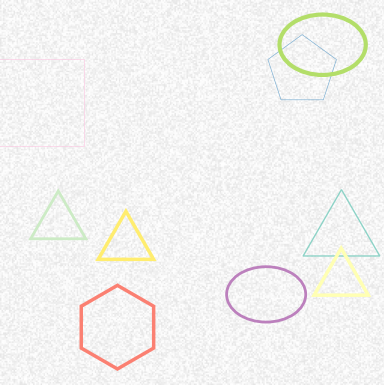[{"shape": "triangle", "thickness": 1, "radius": 0.57, "center": [0.887, 0.393]}, {"shape": "triangle", "thickness": 2.5, "radius": 0.41, "center": [0.886, 0.274]}, {"shape": "hexagon", "thickness": 2.5, "radius": 0.54, "center": [0.305, 0.15]}, {"shape": "pentagon", "thickness": 0.5, "radius": 0.47, "center": [0.785, 0.817]}, {"shape": "oval", "thickness": 3, "radius": 0.56, "center": [0.838, 0.884]}, {"shape": "square", "thickness": 0.5, "radius": 0.57, "center": [0.106, 0.735]}, {"shape": "oval", "thickness": 2, "radius": 0.51, "center": [0.691, 0.235]}, {"shape": "triangle", "thickness": 2, "radius": 0.41, "center": [0.151, 0.421]}, {"shape": "triangle", "thickness": 2.5, "radius": 0.42, "center": [0.327, 0.368]}]